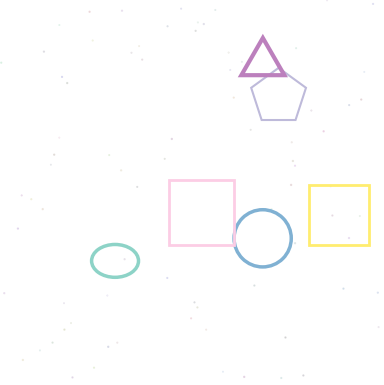[{"shape": "oval", "thickness": 2.5, "radius": 0.3, "center": [0.299, 0.322]}, {"shape": "pentagon", "thickness": 1.5, "radius": 0.37, "center": [0.724, 0.749]}, {"shape": "circle", "thickness": 2.5, "radius": 0.37, "center": [0.682, 0.381]}, {"shape": "square", "thickness": 2, "radius": 0.42, "center": [0.524, 0.447]}, {"shape": "triangle", "thickness": 3, "radius": 0.32, "center": [0.683, 0.837]}, {"shape": "square", "thickness": 2, "radius": 0.39, "center": [0.881, 0.441]}]